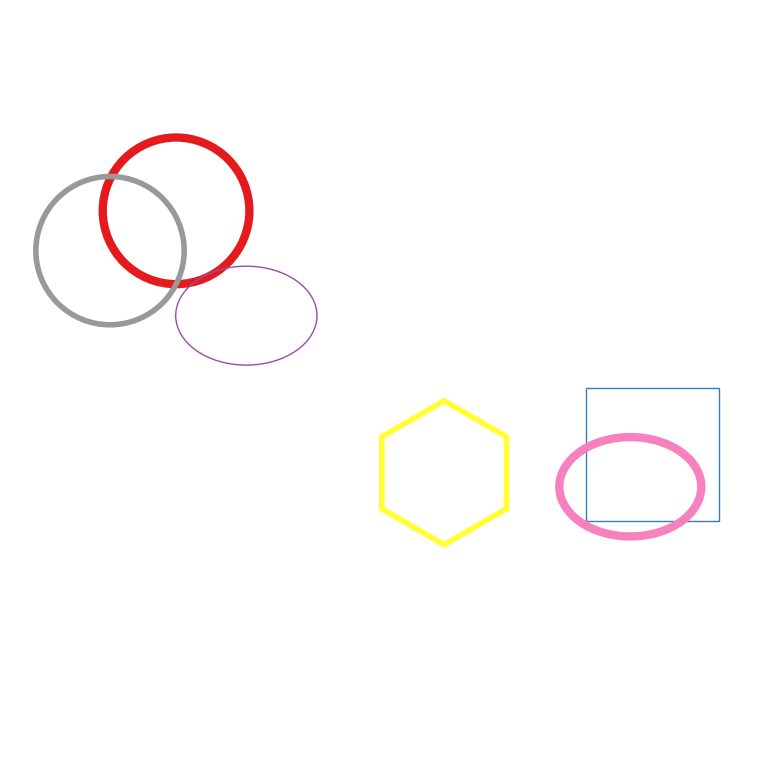[{"shape": "circle", "thickness": 3, "radius": 0.48, "center": [0.229, 0.726]}, {"shape": "square", "thickness": 0.5, "radius": 0.43, "center": [0.847, 0.41]}, {"shape": "oval", "thickness": 0.5, "radius": 0.46, "center": [0.32, 0.59]}, {"shape": "hexagon", "thickness": 2, "radius": 0.47, "center": [0.577, 0.386]}, {"shape": "oval", "thickness": 3, "radius": 0.46, "center": [0.819, 0.368]}, {"shape": "circle", "thickness": 2, "radius": 0.48, "center": [0.143, 0.675]}]